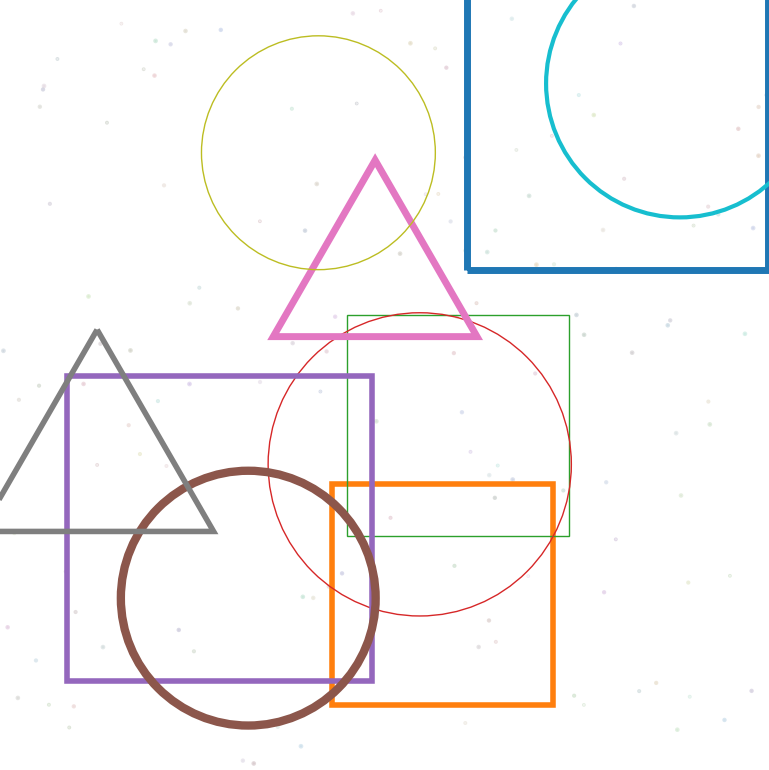[{"shape": "square", "thickness": 2.5, "radius": 0.98, "center": [0.802, 0.845]}, {"shape": "square", "thickness": 2, "radius": 0.72, "center": [0.574, 0.228]}, {"shape": "square", "thickness": 0.5, "radius": 0.72, "center": [0.595, 0.447]}, {"shape": "circle", "thickness": 0.5, "radius": 0.98, "center": [0.545, 0.397]}, {"shape": "square", "thickness": 2, "radius": 0.99, "center": [0.285, 0.314]}, {"shape": "circle", "thickness": 3, "radius": 0.83, "center": [0.322, 0.223]}, {"shape": "triangle", "thickness": 2.5, "radius": 0.76, "center": [0.487, 0.639]}, {"shape": "triangle", "thickness": 2, "radius": 0.87, "center": [0.126, 0.397]}, {"shape": "circle", "thickness": 0.5, "radius": 0.76, "center": [0.414, 0.802]}, {"shape": "circle", "thickness": 1.5, "radius": 0.87, "center": [0.883, 0.891]}]